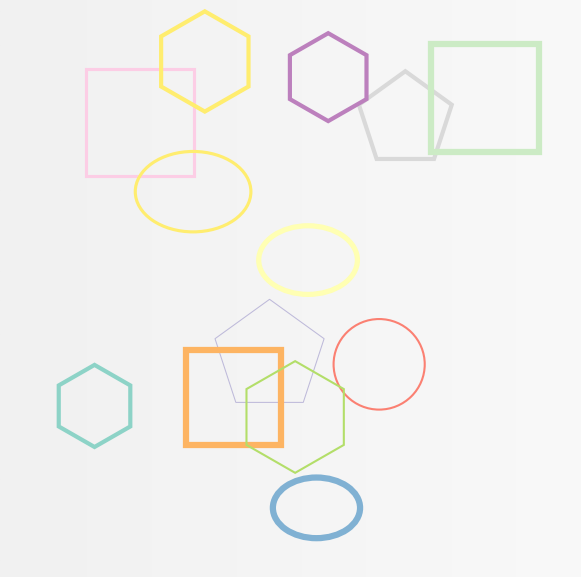[{"shape": "hexagon", "thickness": 2, "radius": 0.36, "center": [0.163, 0.296]}, {"shape": "oval", "thickness": 2.5, "radius": 0.42, "center": [0.53, 0.549]}, {"shape": "pentagon", "thickness": 0.5, "radius": 0.49, "center": [0.464, 0.382]}, {"shape": "circle", "thickness": 1, "radius": 0.39, "center": [0.652, 0.368]}, {"shape": "oval", "thickness": 3, "radius": 0.37, "center": [0.544, 0.12]}, {"shape": "square", "thickness": 3, "radius": 0.41, "center": [0.401, 0.311]}, {"shape": "hexagon", "thickness": 1, "radius": 0.48, "center": [0.508, 0.277]}, {"shape": "square", "thickness": 1.5, "radius": 0.46, "center": [0.241, 0.787]}, {"shape": "pentagon", "thickness": 2, "radius": 0.42, "center": [0.697, 0.792]}, {"shape": "hexagon", "thickness": 2, "radius": 0.38, "center": [0.565, 0.866]}, {"shape": "square", "thickness": 3, "radius": 0.47, "center": [0.834, 0.83]}, {"shape": "hexagon", "thickness": 2, "radius": 0.43, "center": [0.352, 0.893]}, {"shape": "oval", "thickness": 1.5, "radius": 0.5, "center": [0.332, 0.667]}]